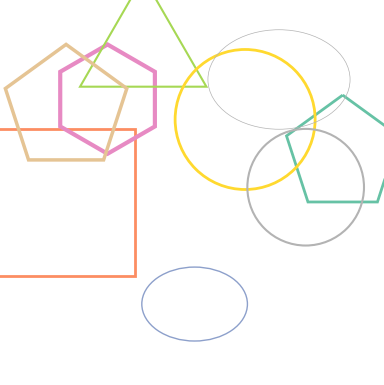[{"shape": "pentagon", "thickness": 2, "radius": 0.77, "center": [0.89, 0.6]}, {"shape": "square", "thickness": 2, "radius": 0.95, "center": [0.161, 0.474]}, {"shape": "oval", "thickness": 1, "radius": 0.69, "center": [0.505, 0.21]}, {"shape": "hexagon", "thickness": 3, "radius": 0.71, "center": [0.279, 0.743]}, {"shape": "triangle", "thickness": 1.5, "radius": 0.95, "center": [0.372, 0.87]}, {"shape": "circle", "thickness": 2, "radius": 0.91, "center": [0.637, 0.69]}, {"shape": "pentagon", "thickness": 2.5, "radius": 0.83, "center": [0.172, 0.719]}, {"shape": "oval", "thickness": 0.5, "radius": 0.92, "center": [0.725, 0.794]}, {"shape": "circle", "thickness": 1.5, "radius": 0.76, "center": [0.794, 0.514]}]